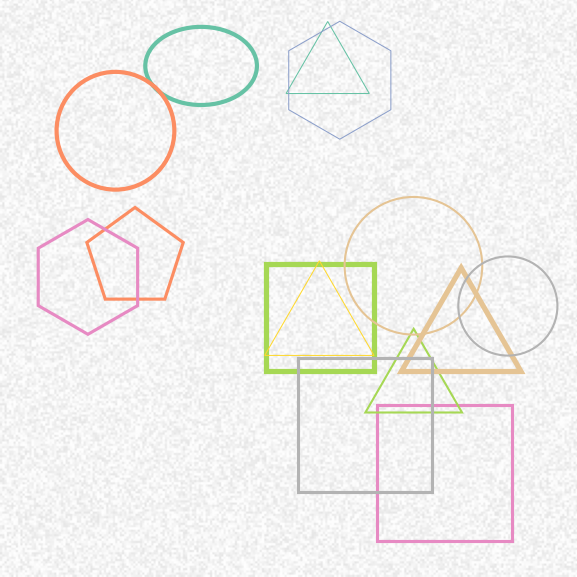[{"shape": "triangle", "thickness": 0.5, "radius": 0.42, "center": [0.567, 0.879]}, {"shape": "oval", "thickness": 2, "radius": 0.48, "center": [0.348, 0.885]}, {"shape": "pentagon", "thickness": 1.5, "radius": 0.44, "center": [0.234, 0.552]}, {"shape": "circle", "thickness": 2, "radius": 0.51, "center": [0.2, 0.773]}, {"shape": "hexagon", "thickness": 0.5, "radius": 0.51, "center": [0.588, 0.86]}, {"shape": "square", "thickness": 1.5, "radius": 0.59, "center": [0.77, 0.181]}, {"shape": "hexagon", "thickness": 1.5, "radius": 0.5, "center": [0.152, 0.52]}, {"shape": "square", "thickness": 2.5, "radius": 0.47, "center": [0.554, 0.449]}, {"shape": "triangle", "thickness": 1, "radius": 0.48, "center": [0.716, 0.333]}, {"shape": "triangle", "thickness": 0.5, "radius": 0.55, "center": [0.553, 0.438]}, {"shape": "triangle", "thickness": 2.5, "radius": 0.6, "center": [0.799, 0.416]}, {"shape": "circle", "thickness": 1, "radius": 0.6, "center": [0.716, 0.539]}, {"shape": "circle", "thickness": 1, "radius": 0.43, "center": [0.879, 0.469]}, {"shape": "square", "thickness": 1.5, "radius": 0.58, "center": [0.633, 0.264]}]